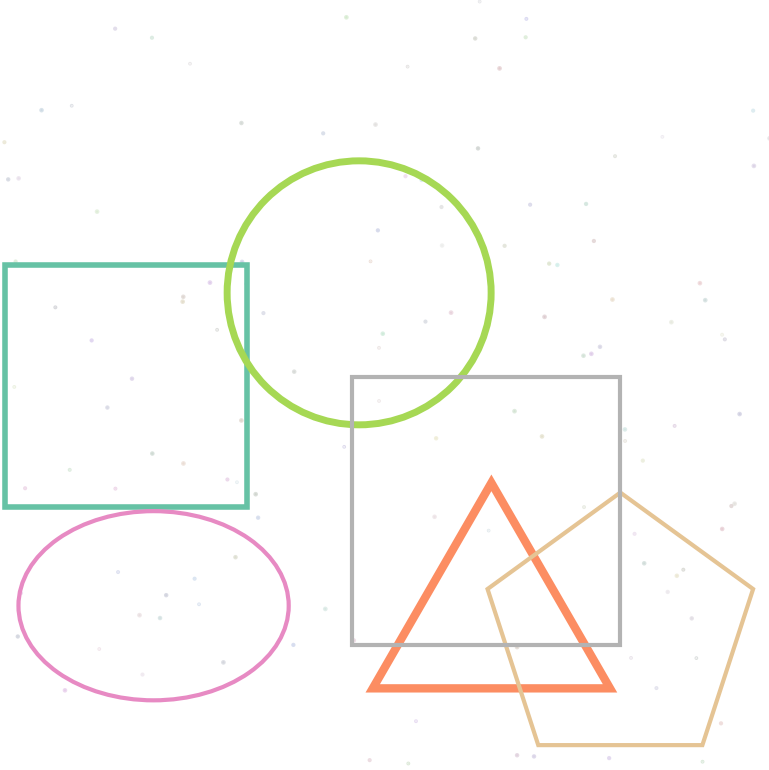[{"shape": "square", "thickness": 2, "radius": 0.78, "center": [0.163, 0.499]}, {"shape": "triangle", "thickness": 3, "radius": 0.89, "center": [0.638, 0.195]}, {"shape": "oval", "thickness": 1.5, "radius": 0.88, "center": [0.199, 0.213]}, {"shape": "circle", "thickness": 2.5, "radius": 0.86, "center": [0.466, 0.62]}, {"shape": "pentagon", "thickness": 1.5, "radius": 0.91, "center": [0.806, 0.179]}, {"shape": "square", "thickness": 1.5, "radius": 0.87, "center": [0.631, 0.336]}]